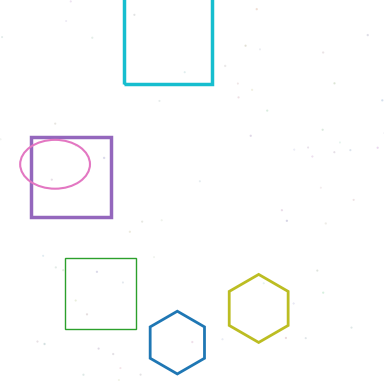[{"shape": "hexagon", "thickness": 2, "radius": 0.41, "center": [0.461, 0.11]}, {"shape": "square", "thickness": 1, "radius": 0.46, "center": [0.261, 0.238]}, {"shape": "square", "thickness": 2.5, "radius": 0.52, "center": [0.184, 0.541]}, {"shape": "oval", "thickness": 1.5, "radius": 0.45, "center": [0.143, 0.573]}, {"shape": "hexagon", "thickness": 2, "radius": 0.44, "center": [0.672, 0.199]}, {"shape": "square", "thickness": 2.5, "radius": 0.58, "center": [0.436, 0.896]}]